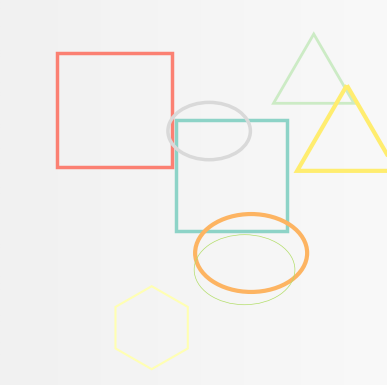[{"shape": "square", "thickness": 2.5, "radius": 0.72, "center": [0.598, 0.544]}, {"shape": "hexagon", "thickness": 1.5, "radius": 0.54, "center": [0.391, 0.149]}, {"shape": "square", "thickness": 2.5, "radius": 0.74, "center": [0.295, 0.715]}, {"shape": "oval", "thickness": 3, "radius": 0.72, "center": [0.648, 0.343]}, {"shape": "oval", "thickness": 0.5, "radius": 0.65, "center": [0.631, 0.299]}, {"shape": "oval", "thickness": 2.5, "radius": 0.53, "center": [0.54, 0.66]}, {"shape": "triangle", "thickness": 2, "radius": 0.6, "center": [0.81, 0.792]}, {"shape": "triangle", "thickness": 3, "radius": 0.74, "center": [0.895, 0.63]}]